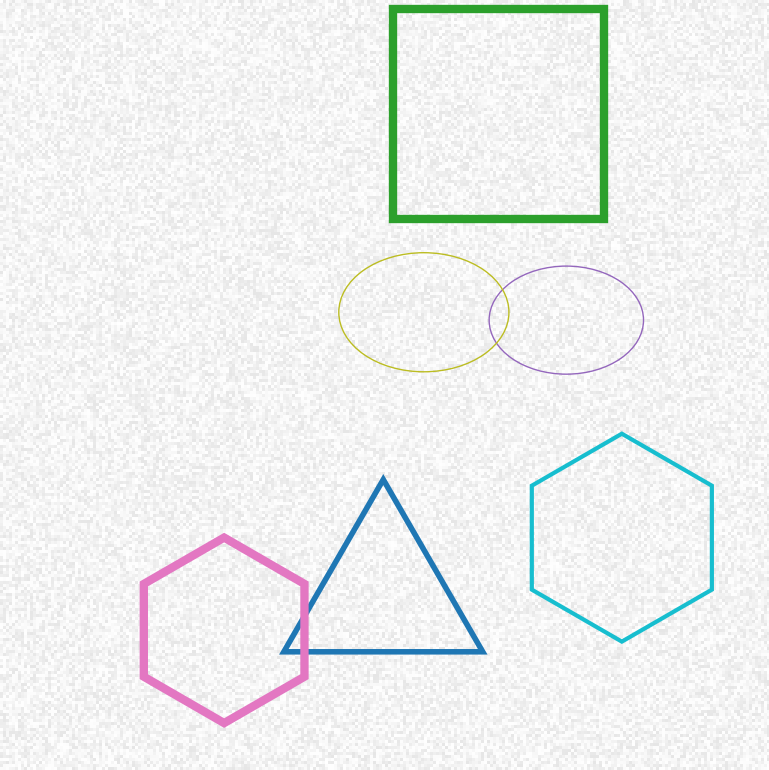[{"shape": "triangle", "thickness": 2, "radius": 0.75, "center": [0.498, 0.228]}, {"shape": "square", "thickness": 3, "radius": 0.68, "center": [0.647, 0.852]}, {"shape": "oval", "thickness": 0.5, "radius": 0.5, "center": [0.735, 0.584]}, {"shape": "hexagon", "thickness": 3, "radius": 0.6, "center": [0.291, 0.181]}, {"shape": "oval", "thickness": 0.5, "radius": 0.55, "center": [0.55, 0.594]}, {"shape": "hexagon", "thickness": 1.5, "radius": 0.68, "center": [0.808, 0.302]}]